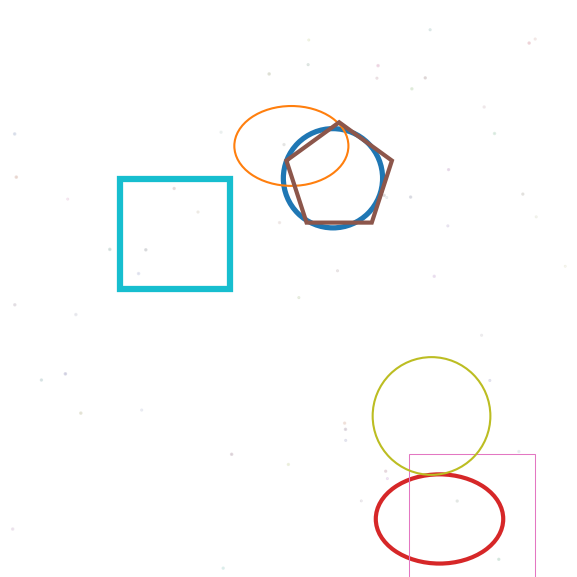[{"shape": "circle", "thickness": 2.5, "radius": 0.43, "center": [0.577, 0.69]}, {"shape": "oval", "thickness": 1, "radius": 0.49, "center": [0.505, 0.746]}, {"shape": "oval", "thickness": 2, "radius": 0.55, "center": [0.761, 0.101]}, {"shape": "pentagon", "thickness": 2, "radius": 0.48, "center": [0.587, 0.691]}, {"shape": "square", "thickness": 0.5, "radius": 0.54, "center": [0.817, 0.105]}, {"shape": "circle", "thickness": 1, "radius": 0.51, "center": [0.747, 0.279]}, {"shape": "square", "thickness": 3, "radius": 0.48, "center": [0.303, 0.594]}]